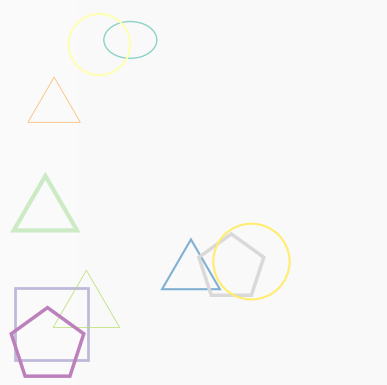[{"shape": "oval", "thickness": 1, "radius": 0.34, "center": [0.336, 0.896]}, {"shape": "circle", "thickness": 1.5, "radius": 0.4, "center": [0.256, 0.884]}, {"shape": "square", "thickness": 2, "radius": 0.47, "center": [0.133, 0.158]}, {"shape": "triangle", "thickness": 1.5, "radius": 0.43, "center": [0.493, 0.292]}, {"shape": "triangle", "thickness": 0.5, "radius": 0.39, "center": [0.14, 0.721]}, {"shape": "triangle", "thickness": 0.5, "radius": 0.5, "center": [0.223, 0.199]}, {"shape": "pentagon", "thickness": 2.5, "radius": 0.44, "center": [0.597, 0.304]}, {"shape": "pentagon", "thickness": 2.5, "radius": 0.49, "center": [0.123, 0.103]}, {"shape": "triangle", "thickness": 3, "radius": 0.47, "center": [0.117, 0.449]}, {"shape": "circle", "thickness": 1.5, "radius": 0.49, "center": [0.649, 0.321]}]